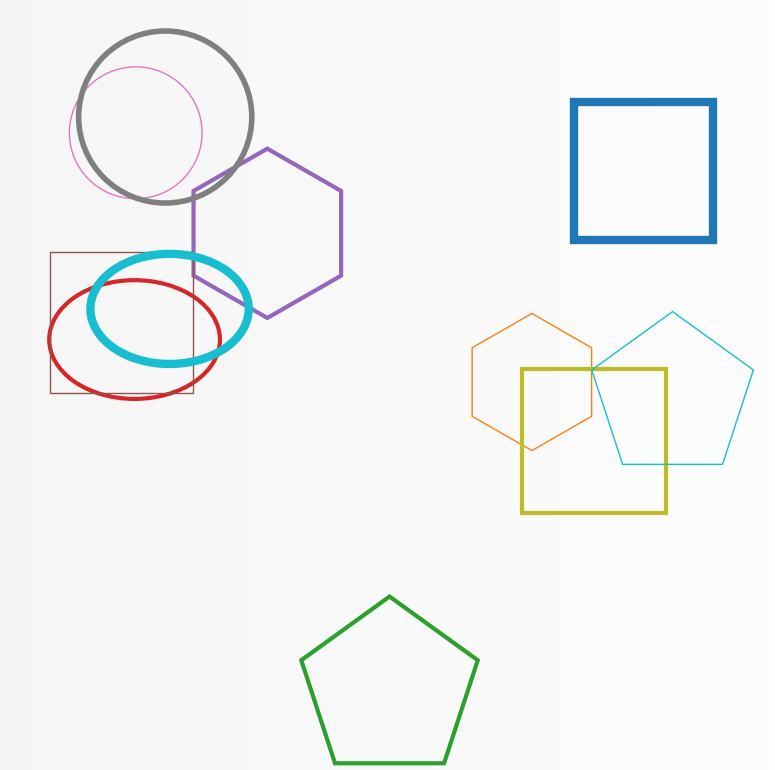[{"shape": "square", "thickness": 3, "radius": 0.45, "center": [0.831, 0.778]}, {"shape": "hexagon", "thickness": 0.5, "radius": 0.45, "center": [0.686, 0.504]}, {"shape": "pentagon", "thickness": 1.5, "radius": 0.6, "center": [0.503, 0.106]}, {"shape": "oval", "thickness": 1.5, "radius": 0.55, "center": [0.174, 0.559]}, {"shape": "hexagon", "thickness": 1.5, "radius": 0.55, "center": [0.345, 0.697]}, {"shape": "square", "thickness": 0.5, "radius": 0.46, "center": [0.157, 0.581]}, {"shape": "circle", "thickness": 0.5, "radius": 0.43, "center": [0.175, 0.828]}, {"shape": "circle", "thickness": 2, "radius": 0.56, "center": [0.213, 0.848]}, {"shape": "square", "thickness": 1.5, "radius": 0.47, "center": [0.766, 0.427]}, {"shape": "oval", "thickness": 3, "radius": 0.51, "center": [0.219, 0.599]}, {"shape": "pentagon", "thickness": 0.5, "radius": 0.55, "center": [0.868, 0.486]}]